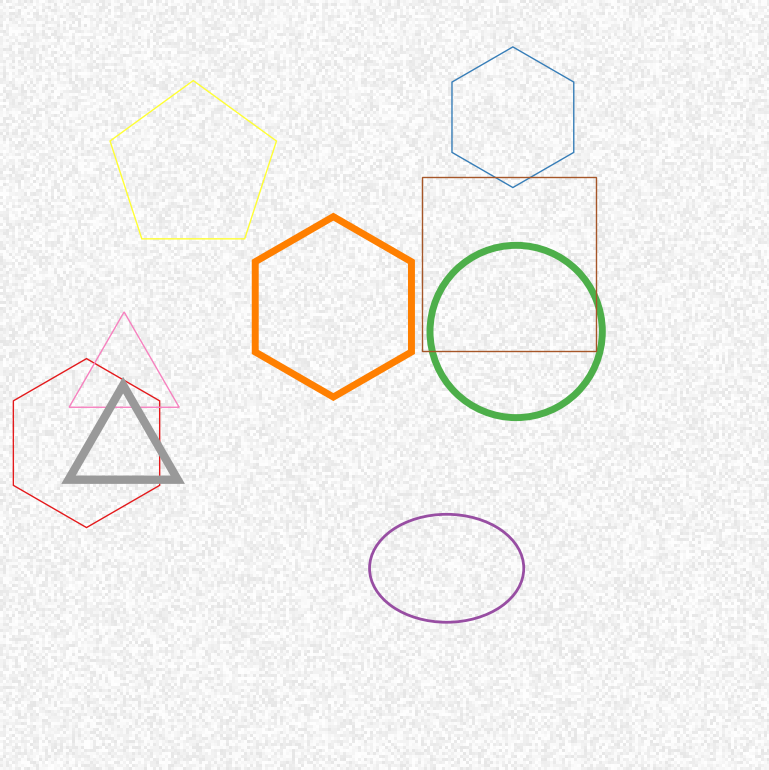[{"shape": "hexagon", "thickness": 0.5, "radius": 0.55, "center": [0.112, 0.425]}, {"shape": "hexagon", "thickness": 0.5, "radius": 0.46, "center": [0.666, 0.848]}, {"shape": "circle", "thickness": 2.5, "radius": 0.56, "center": [0.67, 0.57]}, {"shape": "oval", "thickness": 1, "radius": 0.5, "center": [0.58, 0.262]}, {"shape": "hexagon", "thickness": 2.5, "radius": 0.59, "center": [0.433, 0.601]}, {"shape": "pentagon", "thickness": 0.5, "radius": 0.57, "center": [0.251, 0.782]}, {"shape": "square", "thickness": 0.5, "radius": 0.57, "center": [0.662, 0.657]}, {"shape": "triangle", "thickness": 0.5, "radius": 0.41, "center": [0.161, 0.512]}, {"shape": "triangle", "thickness": 3, "radius": 0.41, "center": [0.16, 0.418]}]